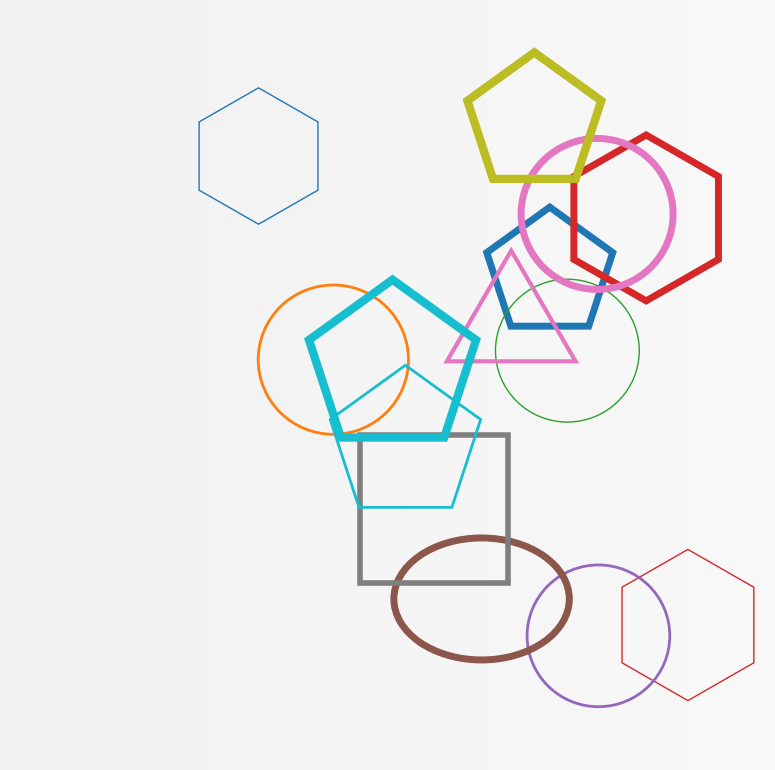[{"shape": "hexagon", "thickness": 0.5, "radius": 0.44, "center": [0.334, 0.797]}, {"shape": "pentagon", "thickness": 2.5, "radius": 0.43, "center": [0.709, 0.646]}, {"shape": "circle", "thickness": 1, "radius": 0.48, "center": [0.43, 0.533]}, {"shape": "circle", "thickness": 0.5, "radius": 0.46, "center": [0.732, 0.545]}, {"shape": "hexagon", "thickness": 0.5, "radius": 0.49, "center": [0.888, 0.188]}, {"shape": "hexagon", "thickness": 2.5, "radius": 0.54, "center": [0.834, 0.717]}, {"shape": "circle", "thickness": 1, "radius": 0.46, "center": [0.772, 0.174]}, {"shape": "oval", "thickness": 2.5, "radius": 0.57, "center": [0.621, 0.222]}, {"shape": "circle", "thickness": 2.5, "radius": 0.49, "center": [0.77, 0.722]}, {"shape": "triangle", "thickness": 1.5, "radius": 0.48, "center": [0.66, 0.579]}, {"shape": "square", "thickness": 2, "radius": 0.48, "center": [0.56, 0.339]}, {"shape": "pentagon", "thickness": 3, "radius": 0.45, "center": [0.689, 0.841]}, {"shape": "pentagon", "thickness": 1, "radius": 0.51, "center": [0.523, 0.424]}, {"shape": "pentagon", "thickness": 3, "radius": 0.57, "center": [0.506, 0.523]}]